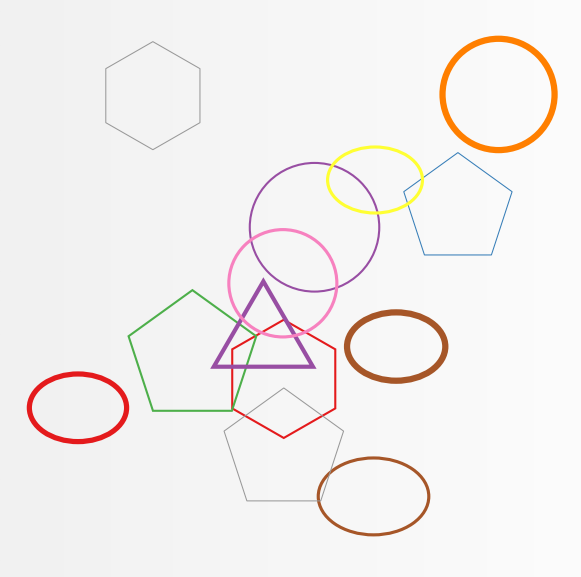[{"shape": "hexagon", "thickness": 1, "radius": 0.51, "center": [0.488, 0.343]}, {"shape": "oval", "thickness": 2.5, "radius": 0.42, "center": [0.134, 0.293]}, {"shape": "pentagon", "thickness": 0.5, "radius": 0.49, "center": [0.788, 0.637]}, {"shape": "pentagon", "thickness": 1, "radius": 0.58, "center": [0.331, 0.381]}, {"shape": "circle", "thickness": 1, "radius": 0.56, "center": [0.541, 0.606]}, {"shape": "triangle", "thickness": 2, "radius": 0.49, "center": [0.453, 0.413]}, {"shape": "circle", "thickness": 3, "radius": 0.48, "center": [0.858, 0.836]}, {"shape": "oval", "thickness": 1.5, "radius": 0.41, "center": [0.645, 0.687]}, {"shape": "oval", "thickness": 1.5, "radius": 0.48, "center": [0.643, 0.14]}, {"shape": "oval", "thickness": 3, "radius": 0.42, "center": [0.682, 0.399]}, {"shape": "circle", "thickness": 1.5, "radius": 0.46, "center": [0.487, 0.509]}, {"shape": "pentagon", "thickness": 0.5, "radius": 0.54, "center": [0.488, 0.219]}, {"shape": "hexagon", "thickness": 0.5, "radius": 0.47, "center": [0.263, 0.833]}]